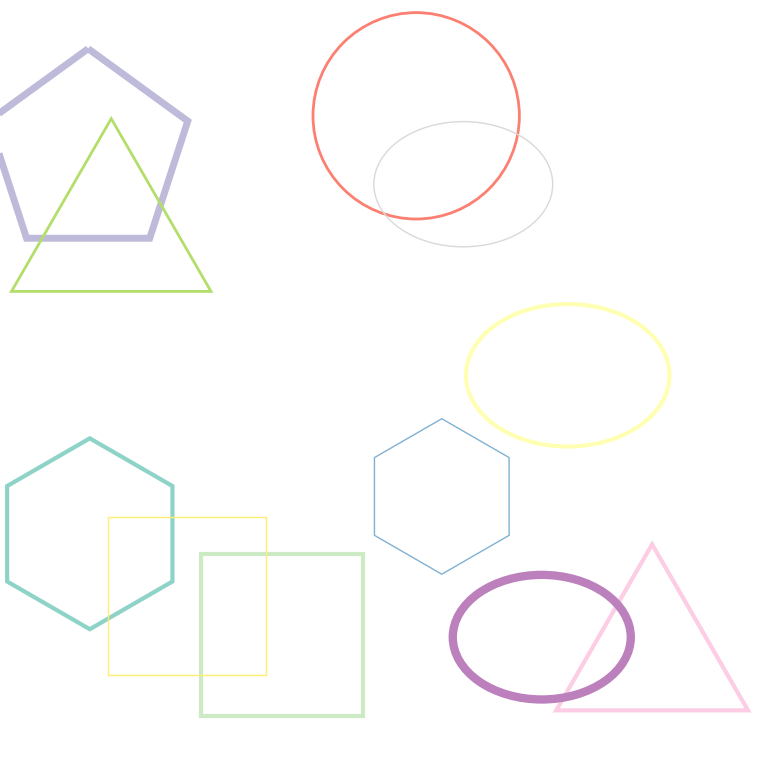[{"shape": "hexagon", "thickness": 1.5, "radius": 0.62, "center": [0.117, 0.307]}, {"shape": "oval", "thickness": 1.5, "radius": 0.66, "center": [0.737, 0.513]}, {"shape": "pentagon", "thickness": 2.5, "radius": 0.68, "center": [0.114, 0.801]}, {"shape": "circle", "thickness": 1, "radius": 0.67, "center": [0.54, 0.85]}, {"shape": "hexagon", "thickness": 0.5, "radius": 0.5, "center": [0.574, 0.355]}, {"shape": "triangle", "thickness": 1, "radius": 0.75, "center": [0.144, 0.696]}, {"shape": "triangle", "thickness": 1.5, "radius": 0.72, "center": [0.847, 0.149]}, {"shape": "oval", "thickness": 0.5, "radius": 0.58, "center": [0.602, 0.761]}, {"shape": "oval", "thickness": 3, "radius": 0.58, "center": [0.704, 0.172]}, {"shape": "square", "thickness": 1.5, "radius": 0.53, "center": [0.366, 0.175]}, {"shape": "square", "thickness": 0.5, "radius": 0.51, "center": [0.243, 0.226]}]